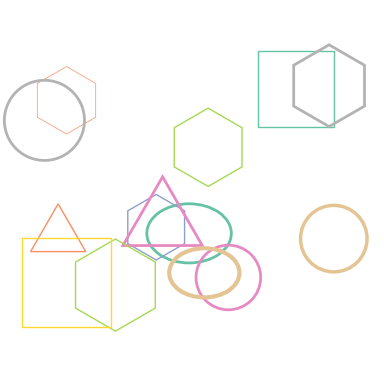[{"shape": "oval", "thickness": 2, "radius": 0.55, "center": [0.491, 0.394]}, {"shape": "square", "thickness": 1, "radius": 0.49, "center": [0.769, 0.768]}, {"shape": "hexagon", "thickness": 0.5, "radius": 0.44, "center": [0.173, 0.74]}, {"shape": "triangle", "thickness": 1, "radius": 0.41, "center": [0.151, 0.388]}, {"shape": "hexagon", "thickness": 1, "radius": 0.43, "center": [0.406, 0.41]}, {"shape": "circle", "thickness": 2, "radius": 0.42, "center": [0.593, 0.279]}, {"shape": "triangle", "thickness": 2, "radius": 0.6, "center": [0.422, 0.422]}, {"shape": "hexagon", "thickness": 1, "radius": 0.6, "center": [0.3, 0.26]}, {"shape": "hexagon", "thickness": 1, "radius": 0.51, "center": [0.541, 0.617]}, {"shape": "square", "thickness": 1, "radius": 0.58, "center": [0.172, 0.267]}, {"shape": "circle", "thickness": 2.5, "radius": 0.43, "center": [0.867, 0.38]}, {"shape": "oval", "thickness": 3, "radius": 0.46, "center": [0.531, 0.291]}, {"shape": "circle", "thickness": 2, "radius": 0.52, "center": [0.115, 0.687]}, {"shape": "hexagon", "thickness": 2, "radius": 0.53, "center": [0.855, 0.777]}]